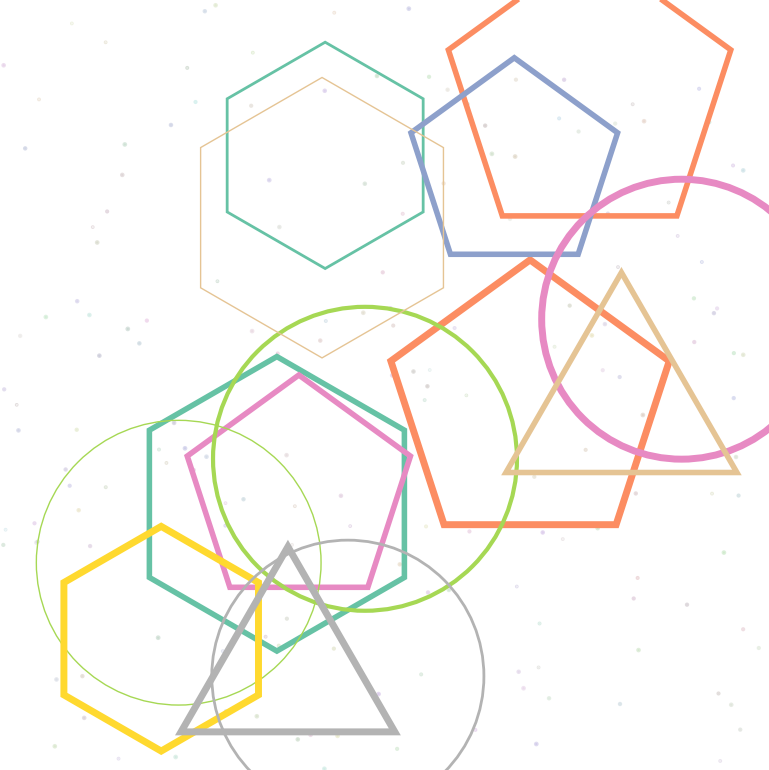[{"shape": "hexagon", "thickness": 2, "radius": 0.96, "center": [0.36, 0.346]}, {"shape": "hexagon", "thickness": 1, "radius": 0.73, "center": [0.422, 0.798]}, {"shape": "pentagon", "thickness": 2, "radius": 0.96, "center": [0.766, 0.876]}, {"shape": "pentagon", "thickness": 2.5, "radius": 0.95, "center": [0.688, 0.472]}, {"shape": "pentagon", "thickness": 2, "radius": 0.71, "center": [0.668, 0.784]}, {"shape": "pentagon", "thickness": 2, "radius": 0.76, "center": [0.388, 0.361]}, {"shape": "circle", "thickness": 2.5, "radius": 0.91, "center": [0.885, 0.585]}, {"shape": "circle", "thickness": 0.5, "radius": 0.92, "center": [0.232, 0.269]}, {"shape": "circle", "thickness": 1.5, "radius": 0.99, "center": [0.474, 0.404]}, {"shape": "hexagon", "thickness": 2.5, "radius": 0.73, "center": [0.209, 0.17]}, {"shape": "triangle", "thickness": 2, "radius": 0.87, "center": [0.807, 0.473]}, {"shape": "hexagon", "thickness": 0.5, "radius": 0.91, "center": [0.418, 0.717]}, {"shape": "circle", "thickness": 1, "radius": 0.88, "center": [0.452, 0.122]}, {"shape": "triangle", "thickness": 2.5, "radius": 0.8, "center": [0.374, 0.13]}]